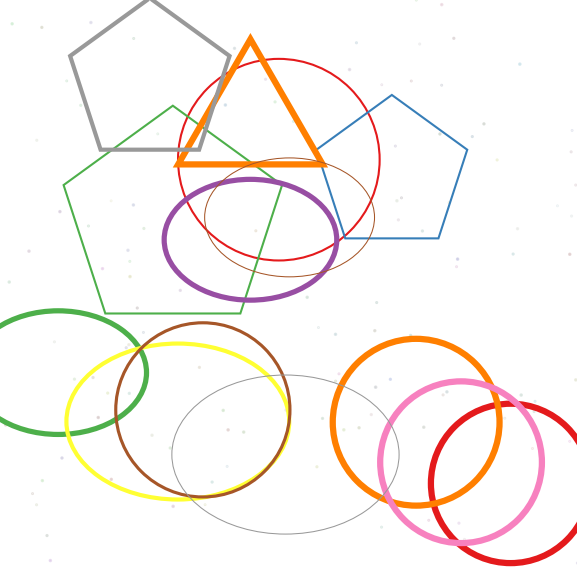[{"shape": "circle", "thickness": 1, "radius": 0.87, "center": [0.483, 0.723]}, {"shape": "circle", "thickness": 3, "radius": 0.69, "center": [0.884, 0.162]}, {"shape": "pentagon", "thickness": 1, "radius": 0.69, "center": [0.679, 0.697]}, {"shape": "pentagon", "thickness": 1, "radius": 0.99, "center": [0.299, 0.617]}, {"shape": "oval", "thickness": 2.5, "radius": 0.76, "center": [0.101, 0.354]}, {"shape": "oval", "thickness": 2.5, "radius": 0.75, "center": [0.434, 0.584]}, {"shape": "circle", "thickness": 3, "radius": 0.72, "center": [0.721, 0.268]}, {"shape": "triangle", "thickness": 3, "radius": 0.72, "center": [0.434, 0.787]}, {"shape": "oval", "thickness": 2, "radius": 0.96, "center": [0.308, 0.269]}, {"shape": "oval", "thickness": 0.5, "radius": 0.74, "center": [0.501, 0.623]}, {"shape": "circle", "thickness": 1.5, "radius": 0.75, "center": [0.351, 0.289]}, {"shape": "circle", "thickness": 3, "radius": 0.7, "center": [0.798, 0.199]}, {"shape": "oval", "thickness": 0.5, "radius": 0.98, "center": [0.494, 0.212]}, {"shape": "pentagon", "thickness": 2, "radius": 0.73, "center": [0.259, 0.857]}]